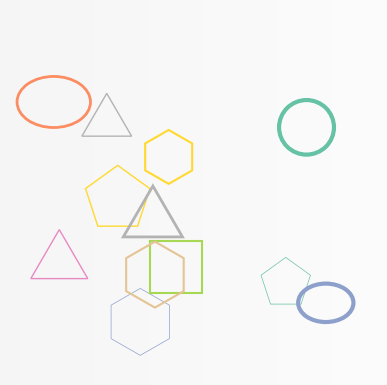[{"shape": "pentagon", "thickness": 0.5, "radius": 0.34, "center": [0.737, 0.264]}, {"shape": "circle", "thickness": 3, "radius": 0.35, "center": [0.791, 0.669]}, {"shape": "oval", "thickness": 2, "radius": 0.47, "center": [0.139, 0.735]}, {"shape": "oval", "thickness": 3, "radius": 0.36, "center": [0.841, 0.213]}, {"shape": "hexagon", "thickness": 0.5, "radius": 0.43, "center": [0.362, 0.164]}, {"shape": "triangle", "thickness": 1, "radius": 0.42, "center": [0.153, 0.319]}, {"shape": "square", "thickness": 1.5, "radius": 0.34, "center": [0.454, 0.306]}, {"shape": "pentagon", "thickness": 1, "radius": 0.44, "center": [0.304, 0.483]}, {"shape": "hexagon", "thickness": 1.5, "radius": 0.35, "center": [0.435, 0.592]}, {"shape": "hexagon", "thickness": 1.5, "radius": 0.43, "center": [0.4, 0.287]}, {"shape": "triangle", "thickness": 2, "radius": 0.44, "center": [0.395, 0.429]}, {"shape": "triangle", "thickness": 1, "radius": 0.37, "center": [0.275, 0.683]}]